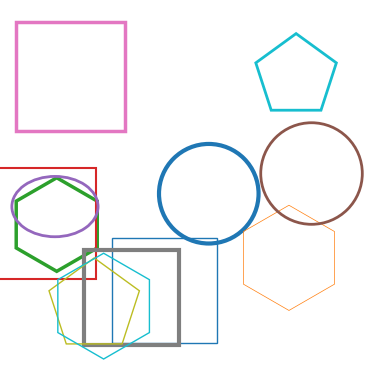[{"shape": "circle", "thickness": 3, "radius": 0.65, "center": [0.542, 0.497]}, {"shape": "square", "thickness": 1, "radius": 0.68, "center": [0.427, 0.245]}, {"shape": "hexagon", "thickness": 0.5, "radius": 0.68, "center": [0.751, 0.33]}, {"shape": "hexagon", "thickness": 2.5, "radius": 0.61, "center": [0.147, 0.417]}, {"shape": "square", "thickness": 1.5, "radius": 0.72, "center": [0.104, 0.419]}, {"shape": "oval", "thickness": 2, "radius": 0.56, "center": [0.143, 0.463]}, {"shape": "circle", "thickness": 2, "radius": 0.66, "center": [0.809, 0.549]}, {"shape": "square", "thickness": 2.5, "radius": 0.71, "center": [0.184, 0.802]}, {"shape": "square", "thickness": 3, "radius": 0.61, "center": [0.341, 0.228]}, {"shape": "pentagon", "thickness": 1, "radius": 0.62, "center": [0.245, 0.207]}, {"shape": "pentagon", "thickness": 2, "radius": 0.55, "center": [0.769, 0.803]}, {"shape": "hexagon", "thickness": 1, "radius": 0.69, "center": [0.269, 0.205]}]